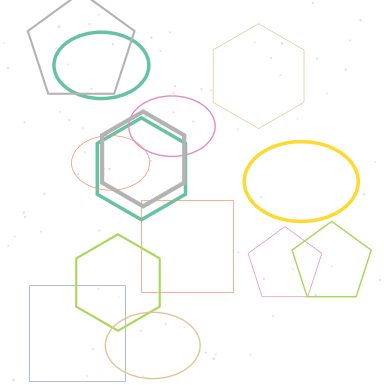[{"shape": "oval", "thickness": 2.5, "radius": 0.62, "center": [0.263, 0.83]}, {"shape": "hexagon", "thickness": 2.5, "radius": 0.66, "center": [0.367, 0.562]}, {"shape": "oval", "thickness": 0.5, "radius": 0.51, "center": [0.287, 0.577]}, {"shape": "square", "thickness": 0.5, "radius": 0.6, "center": [0.485, 0.36]}, {"shape": "square", "thickness": 0.5, "radius": 0.63, "center": [0.2, 0.135]}, {"shape": "pentagon", "thickness": 0.5, "radius": 0.5, "center": [0.74, 0.311]}, {"shape": "oval", "thickness": 1, "radius": 0.56, "center": [0.447, 0.672]}, {"shape": "hexagon", "thickness": 1.5, "radius": 0.63, "center": [0.306, 0.266]}, {"shape": "pentagon", "thickness": 1, "radius": 0.54, "center": [0.861, 0.317]}, {"shape": "oval", "thickness": 2.5, "radius": 0.74, "center": [0.783, 0.528]}, {"shape": "hexagon", "thickness": 0.5, "radius": 0.68, "center": [0.672, 0.802]}, {"shape": "oval", "thickness": 1, "radius": 0.62, "center": [0.397, 0.103]}, {"shape": "pentagon", "thickness": 1.5, "radius": 0.73, "center": [0.211, 0.874]}, {"shape": "hexagon", "thickness": 3, "radius": 0.62, "center": [0.372, 0.587]}]